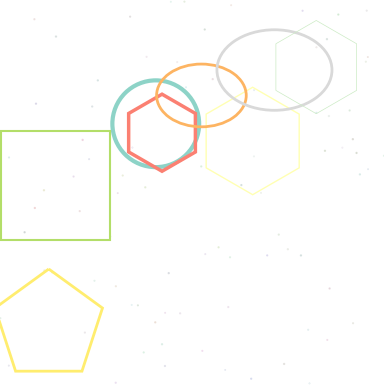[{"shape": "circle", "thickness": 3, "radius": 0.56, "center": [0.405, 0.679]}, {"shape": "hexagon", "thickness": 1, "radius": 0.7, "center": [0.656, 0.634]}, {"shape": "hexagon", "thickness": 2.5, "radius": 0.5, "center": [0.421, 0.655]}, {"shape": "oval", "thickness": 2, "radius": 0.58, "center": [0.523, 0.752]}, {"shape": "square", "thickness": 1.5, "radius": 0.71, "center": [0.144, 0.518]}, {"shape": "oval", "thickness": 2, "radius": 0.75, "center": [0.713, 0.818]}, {"shape": "hexagon", "thickness": 0.5, "radius": 0.61, "center": [0.821, 0.826]}, {"shape": "pentagon", "thickness": 2, "radius": 0.73, "center": [0.127, 0.155]}]